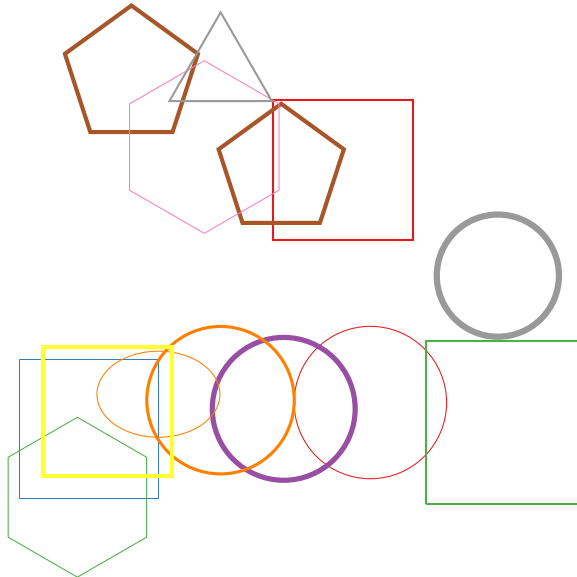[{"shape": "circle", "thickness": 0.5, "radius": 0.66, "center": [0.641, 0.302]}, {"shape": "square", "thickness": 1, "radius": 0.61, "center": [0.594, 0.705]}, {"shape": "square", "thickness": 0.5, "radius": 0.6, "center": [0.154, 0.257]}, {"shape": "square", "thickness": 1, "radius": 0.7, "center": [0.878, 0.268]}, {"shape": "hexagon", "thickness": 0.5, "radius": 0.69, "center": [0.134, 0.138]}, {"shape": "circle", "thickness": 2.5, "radius": 0.62, "center": [0.491, 0.291]}, {"shape": "oval", "thickness": 0.5, "radius": 0.53, "center": [0.274, 0.316]}, {"shape": "circle", "thickness": 1.5, "radius": 0.64, "center": [0.382, 0.306]}, {"shape": "square", "thickness": 2, "radius": 0.56, "center": [0.186, 0.287]}, {"shape": "pentagon", "thickness": 2, "radius": 0.61, "center": [0.228, 0.868]}, {"shape": "pentagon", "thickness": 2, "radius": 0.57, "center": [0.487, 0.705]}, {"shape": "hexagon", "thickness": 0.5, "radius": 0.75, "center": [0.354, 0.745]}, {"shape": "circle", "thickness": 3, "radius": 0.53, "center": [0.862, 0.522]}, {"shape": "triangle", "thickness": 1, "radius": 0.51, "center": [0.382, 0.875]}]